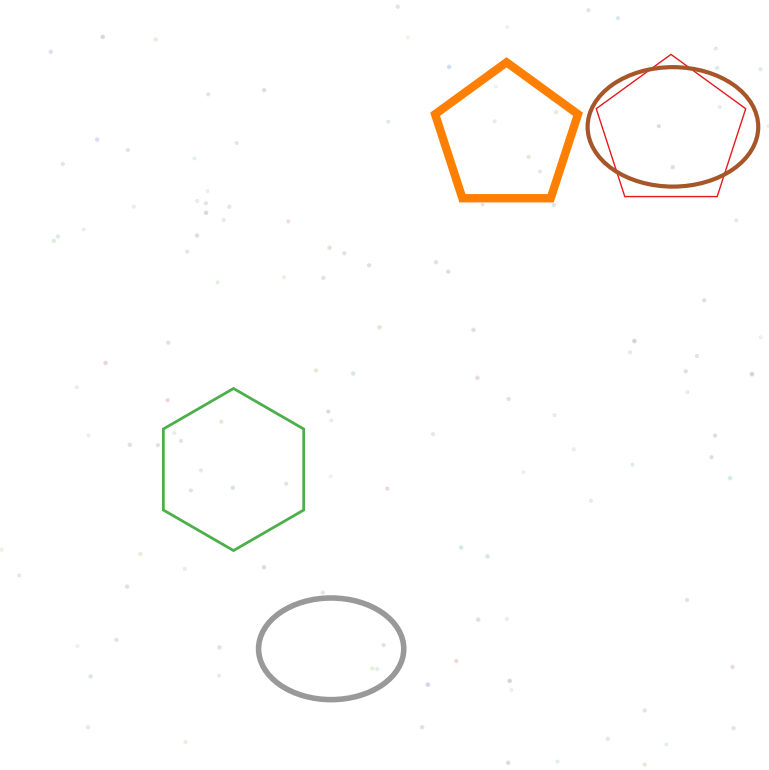[{"shape": "pentagon", "thickness": 0.5, "radius": 0.51, "center": [0.871, 0.827]}, {"shape": "hexagon", "thickness": 1, "radius": 0.53, "center": [0.303, 0.39]}, {"shape": "pentagon", "thickness": 3, "radius": 0.49, "center": [0.658, 0.821]}, {"shape": "oval", "thickness": 1.5, "radius": 0.55, "center": [0.874, 0.835]}, {"shape": "oval", "thickness": 2, "radius": 0.47, "center": [0.43, 0.157]}]